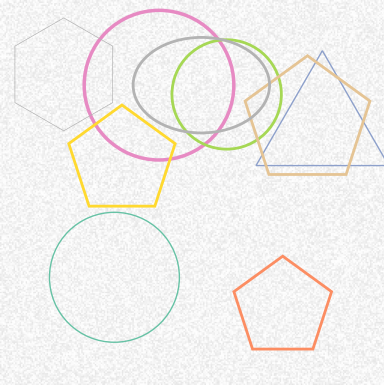[{"shape": "circle", "thickness": 1, "radius": 0.84, "center": [0.297, 0.28]}, {"shape": "pentagon", "thickness": 2, "radius": 0.67, "center": [0.734, 0.201]}, {"shape": "triangle", "thickness": 1, "radius": 0.99, "center": [0.837, 0.669]}, {"shape": "circle", "thickness": 2.5, "radius": 0.97, "center": [0.413, 0.779]}, {"shape": "circle", "thickness": 2, "radius": 0.71, "center": [0.589, 0.755]}, {"shape": "pentagon", "thickness": 2, "radius": 0.73, "center": [0.317, 0.582]}, {"shape": "pentagon", "thickness": 2, "radius": 0.85, "center": [0.799, 0.685]}, {"shape": "oval", "thickness": 2, "radius": 0.89, "center": [0.523, 0.779]}, {"shape": "hexagon", "thickness": 0.5, "radius": 0.73, "center": [0.166, 0.807]}]